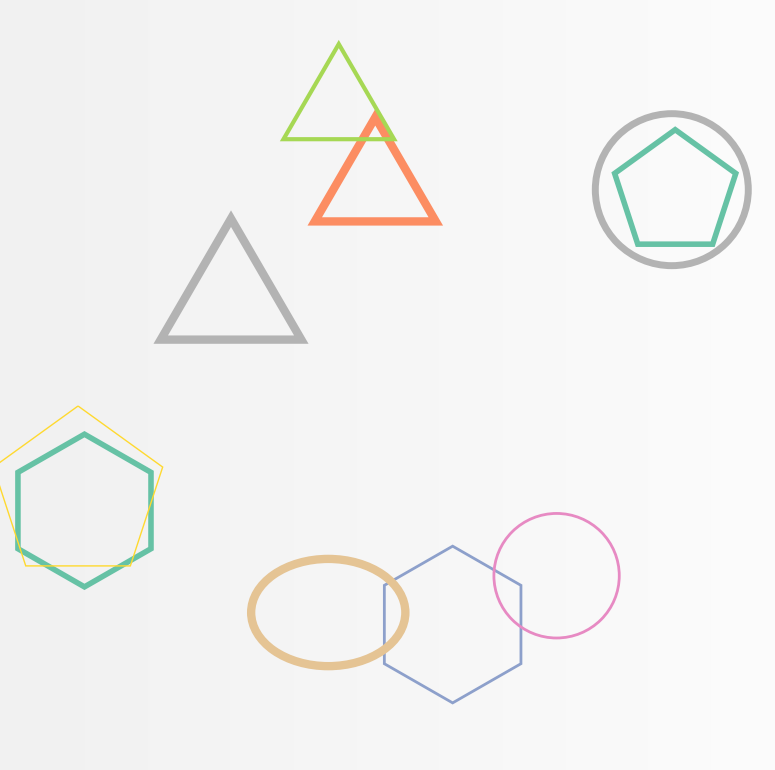[{"shape": "hexagon", "thickness": 2, "radius": 0.5, "center": [0.109, 0.337]}, {"shape": "pentagon", "thickness": 2, "radius": 0.41, "center": [0.871, 0.749]}, {"shape": "triangle", "thickness": 3, "radius": 0.45, "center": [0.484, 0.758]}, {"shape": "hexagon", "thickness": 1, "radius": 0.51, "center": [0.584, 0.189]}, {"shape": "circle", "thickness": 1, "radius": 0.4, "center": [0.718, 0.252]}, {"shape": "triangle", "thickness": 1.5, "radius": 0.41, "center": [0.437, 0.86]}, {"shape": "pentagon", "thickness": 0.5, "radius": 0.57, "center": [0.101, 0.358]}, {"shape": "oval", "thickness": 3, "radius": 0.5, "center": [0.424, 0.205]}, {"shape": "triangle", "thickness": 3, "radius": 0.52, "center": [0.298, 0.611]}, {"shape": "circle", "thickness": 2.5, "radius": 0.49, "center": [0.867, 0.754]}]